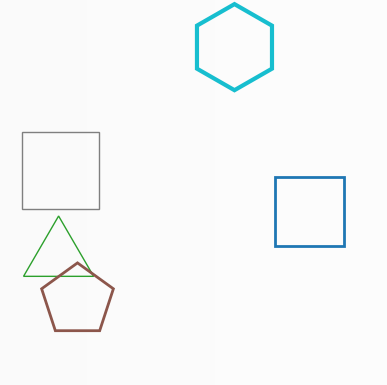[{"shape": "square", "thickness": 2, "radius": 0.45, "center": [0.799, 0.45]}, {"shape": "triangle", "thickness": 1, "radius": 0.52, "center": [0.151, 0.334]}, {"shape": "pentagon", "thickness": 2, "radius": 0.49, "center": [0.2, 0.22]}, {"shape": "square", "thickness": 1, "radius": 0.5, "center": [0.156, 0.558]}, {"shape": "hexagon", "thickness": 3, "radius": 0.56, "center": [0.605, 0.878]}]